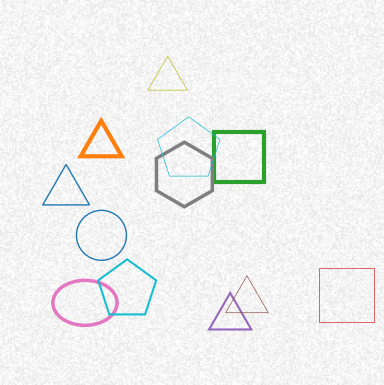[{"shape": "circle", "thickness": 1, "radius": 0.32, "center": [0.264, 0.389]}, {"shape": "triangle", "thickness": 1, "radius": 0.35, "center": [0.172, 0.503]}, {"shape": "triangle", "thickness": 3, "radius": 0.31, "center": [0.263, 0.625]}, {"shape": "square", "thickness": 3, "radius": 0.32, "center": [0.621, 0.592]}, {"shape": "square", "thickness": 0.5, "radius": 0.35, "center": [0.9, 0.235]}, {"shape": "triangle", "thickness": 1.5, "radius": 0.32, "center": [0.598, 0.176]}, {"shape": "triangle", "thickness": 0.5, "radius": 0.32, "center": [0.641, 0.22]}, {"shape": "oval", "thickness": 2.5, "radius": 0.42, "center": [0.221, 0.213]}, {"shape": "hexagon", "thickness": 2.5, "radius": 0.42, "center": [0.479, 0.547]}, {"shape": "triangle", "thickness": 0.5, "radius": 0.3, "center": [0.436, 0.795]}, {"shape": "pentagon", "thickness": 1.5, "radius": 0.4, "center": [0.33, 0.247]}, {"shape": "pentagon", "thickness": 0.5, "radius": 0.43, "center": [0.49, 0.611]}]